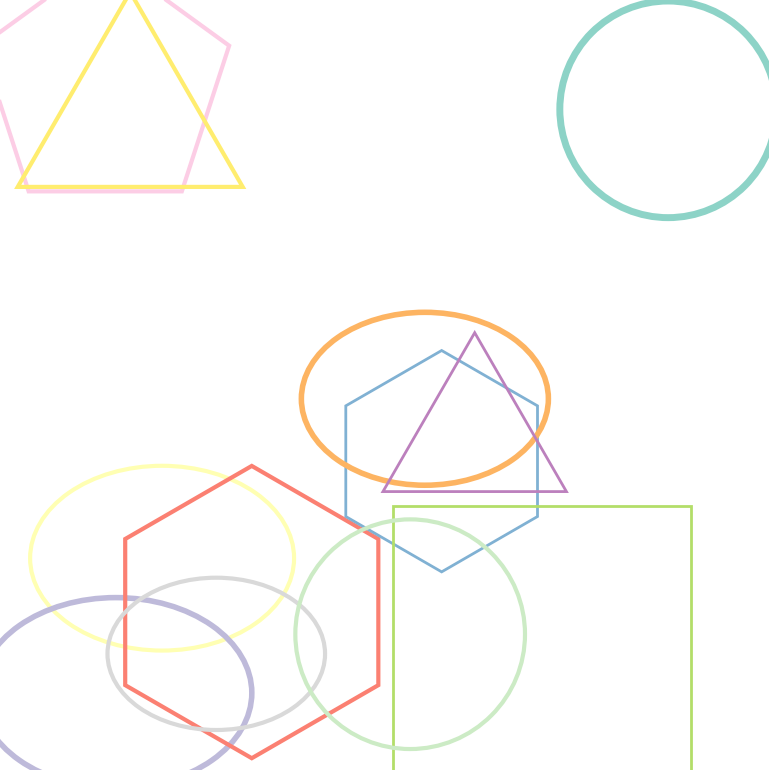[{"shape": "circle", "thickness": 2.5, "radius": 0.7, "center": [0.868, 0.858]}, {"shape": "oval", "thickness": 1.5, "radius": 0.86, "center": [0.211, 0.275]}, {"shape": "oval", "thickness": 2, "radius": 0.88, "center": [0.15, 0.1]}, {"shape": "hexagon", "thickness": 1.5, "radius": 0.95, "center": [0.327, 0.205]}, {"shape": "hexagon", "thickness": 1, "radius": 0.72, "center": [0.574, 0.401]}, {"shape": "oval", "thickness": 2, "radius": 0.8, "center": [0.552, 0.482]}, {"shape": "square", "thickness": 1, "radius": 0.97, "center": [0.704, 0.149]}, {"shape": "pentagon", "thickness": 1.5, "radius": 0.85, "center": [0.137, 0.888]}, {"shape": "oval", "thickness": 1.5, "radius": 0.71, "center": [0.281, 0.151]}, {"shape": "triangle", "thickness": 1, "radius": 0.69, "center": [0.616, 0.43]}, {"shape": "circle", "thickness": 1.5, "radius": 0.75, "center": [0.533, 0.176]}, {"shape": "triangle", "thickness": 1.5, "radius": 0.84, "center": [0.169, 0.842]}]